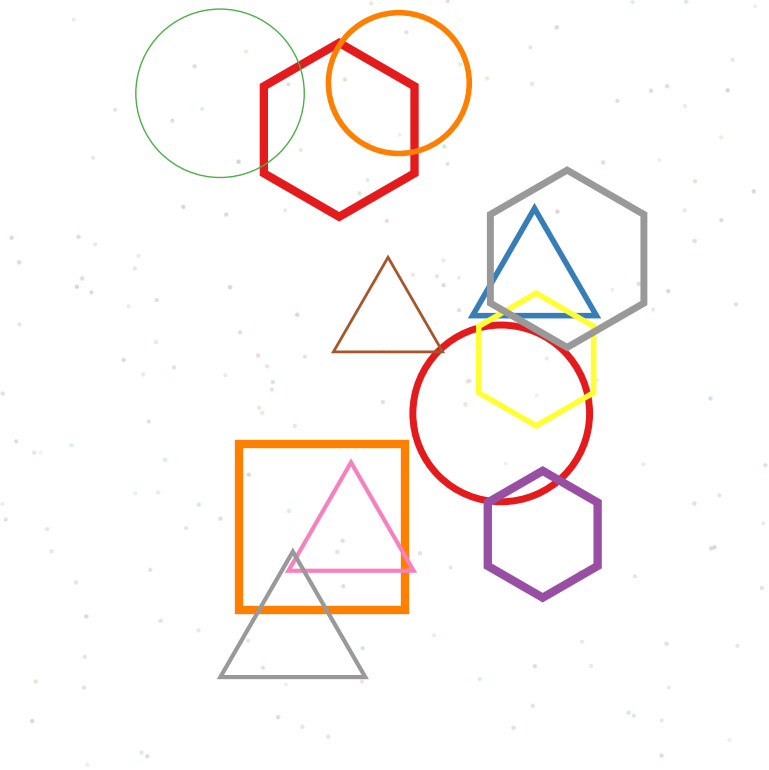[{"shape": "circle", "thickness": 2.5, "radius": 0.57, "center": [0.651, 0.463]}, {"shape": "hexagon", "thickness": 3, "radius": 0.56, "center": [0.441, 0.831]}, {"shape": "triangle", "thickness": 2, "radius": 0.46, "center": [0.694, 0.636]}, {"shape": "circle", "thickness": 0.5, "radius": 0.55, "center": [0.286, 0.879]}, {"shape": "hexagon", "thickness": 3, "radius": 0.41, "center": [0.705, 0.306]}, {"shape": "circle", "thickness": 2, "radius": 0.46, "center": [0.518, 0.892]}, {"shape": "square", "thickness": 3, "radius": 0.54, "center": [0.418, 0.315]}, {"shape": "hexagon", "thickness": 2, "radius": 0.43, "center": [0.696, 0.533]}, {"shape": "triangle", "thickness": 1, "radius": 0.41, "center": [0.504, 0.584]}, {"shape": "triangle", "thickness": 1.5, "radius": 0.47, "center": [0.456, 0.306]}, {"shape": "hexagon", "thickness": 2.5, "radius": 0.58, "center": [0.737, 0.664]}, {"shape": "triangle", "thickness": 1.5, "radius": 0.54, "center": [0.38, 0.175]}]